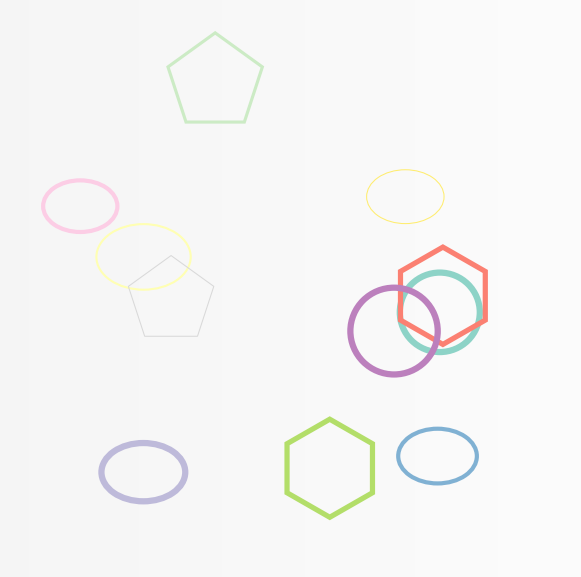[{"shape": "circle", "thickness": 3, "radius": 0.34, "center": [0.757, 0.458]}, {"shape": "oval", "thickness": 1, "radius": 0.41, "center": [0.247, 0.554]}, {"shape": "oval", "thickness": 3, "radius": 0.36, "center": [0.247, 0.182]}, {"shape": "hexagon", "thickness": 2.5, "radius": 0.42, "center": [0.762, 0.487]}, {"shape": "oval", "thickness": 2, "radius": 0.34, "center": [0.753, 0.209]}, {"shape": "hexagon", "thickness": 2.5, "radius": 0.42, "center": [0.567, 0.188]}, {"shape": "oval", "thickness": 2, "radius": 0.32, "center": [0.138, 0.642]}, {"shape": "pentagon", "thickness": 0.5, "radius": 0.39, "center": [0.294, 0.479]}, {"shape": "circle", "thickness": 3, "radius": 0.38, "center": [0.678, 0.426]}, {"shape": "pentagon", "thickness": 1.5, "radius": 0.43, "center": [0.37, 0.857]}, {"shape": "oval", "thickness": 0.5, "radius": 0.33, "center": [0.697, 0.659]}]